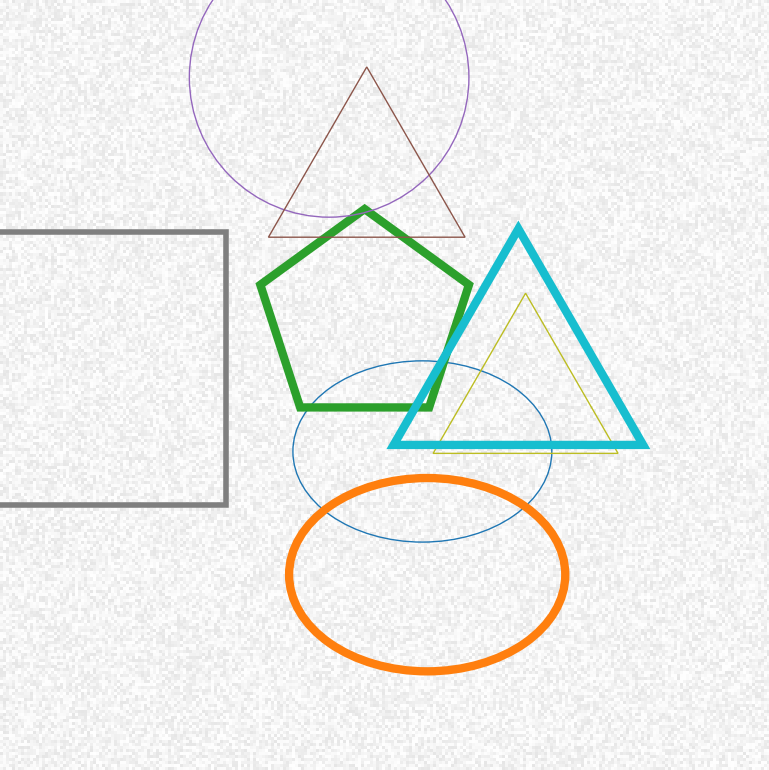[{"shape": "oval", "thickness": 0.5, "radius": 0.84, "center": [0.549, 0.414]}, {"shape": "oval", "thickness": 3, "radius": 0.9, "center": [0.555, 0.254]}, {"shape": "pentagon", "thickness": 3, "radius": 0.71, "center": [0.474, 0.586]}, {"shape": "circle", "thickness": 0.5, "radius": 0.91, "center": [0.427, 0.899]}, {"shape": "triangle", "thickness": 0.5, "radius": 0.74, "center": [0.476, 0.766]}, {"shape": "square", "thickness": 2, "radius": 0.89, "center": [0.116, 0.521]}, {"shape": "triangle", "thickness": 0.5, "radius": 0.69, "center": [0.683, 0.481]}, {"shape": "triangle", "thickness": 3, "radius": 0.94, "center": [0.673, 0.516]}]